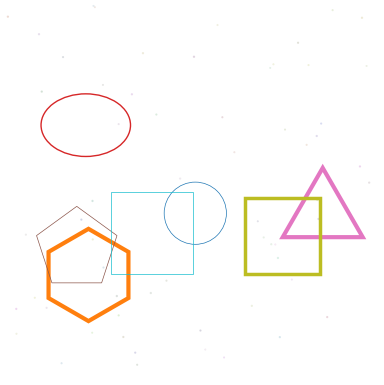[{"shape": "circle", "thickness": 0.5, "radius": 0.4, "center": [0.507, 0.446]}, {"shape": "hexagon", "thickness": 3, "radius": 0.6, "center": [0.23, 0.286]}, {"shape": "oval", "thickness": 1, "radius": 0.58, "center": [0.223, 0.675]}, {"shape": "pentagon", "thickness": 0.5, "radius": 0.55, "center": [0.199, 0.354]}, {"shape": "triangle", "thickness": 3, "radius": 0.6, "center": [0.838, 0.444]}, {"shape": "square", "thickness": 2.5, "radius": 0.49, "center": [0.734, 0.387]}, {"shape": "square", "thickness": 0.5, "radius": 0.54, "center": [0.395, 0.395]}]